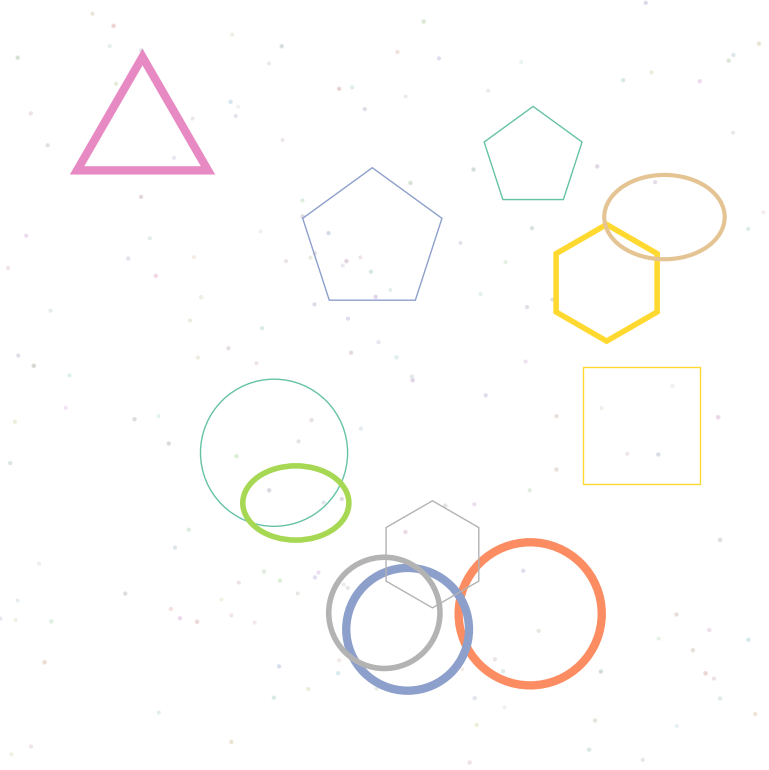[{"shape": "circle", "thickness": 0.5, "radius": 0.48, "center": [0.356, 0.412]}, {"shape": "pentagon", "thickness": 0.5, "radius": 0.33, "center": [0.692, 0.795]}, {"shape": "circle", "thickness": 3, "radius": 0.46, "center": [0.689, 0.203]}, {"shape": "circle", "thickness": 3, "radius": 0.4, "center": [0.529, 0.183]}, {"shape": "pentagon", "thickness": 0.5, "radius": 0.48, "center": [0.484, 0.687]}, {"shape": "triangle", "thickness": 3, "radius": 0.49, "center": [0.185, 0.828]}, {"shape": "oval", "thickness": 2, "radius": 0.34, "center": [0.384, 0.347]}, {"shape": "hexagon", "thickness": 2, "radius": 0.38, "center": [0.788, 0.633]}, {"shape": "square", "thickness": 0.5, "radius": 0.38, "center": [0.834, 0.447]}, {"shape": "oval", "thickness": 1.5, "radius": 0.39, "center": [0.863, 0.718]}, {"shape": "circle", "thickness": 2, "radius": 0.36, "center": [0.499, 0.204]}, {"shape": "hexagon", "thickness": 0.5, "radius": 0.35, "center": [0.562, 0.28]}]